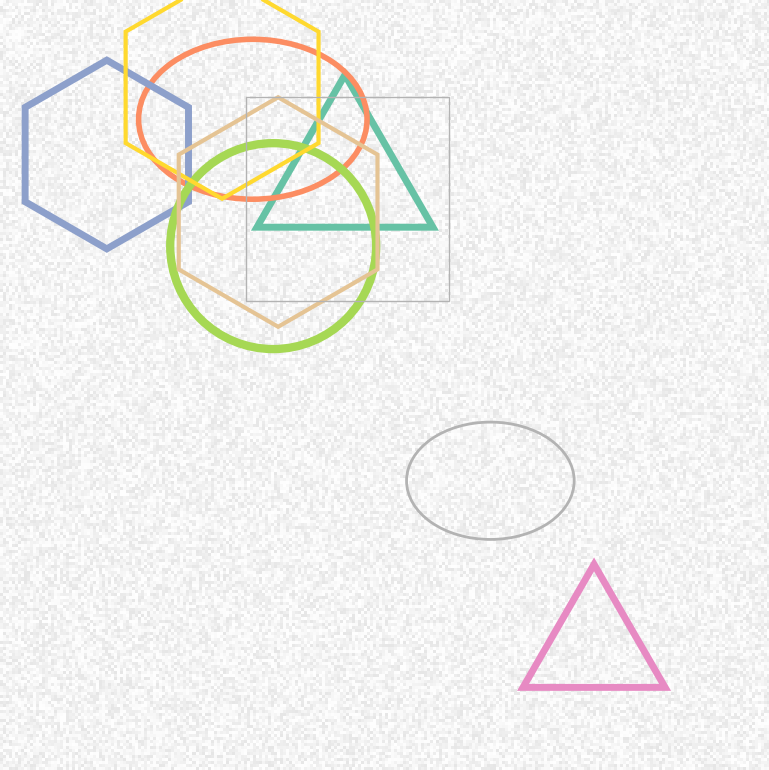[{"shape": "triangle", "thickness": 2.5, "radius": 0.66, "center": [0.448, 0.771]}, {"shape": "oval", "thickness": 2, "radius": 0.74, "center": [0.328, 0.845]}, {"shape": "hexagon", "thickness": 2.5, "radius": 0.61, "center": [0.139, 0.799]}, {"shape": "triangle", "thickness": 2.5, "radius": 0.53, "center": [0.772, 0.161]}, {"shape": "circle", "thickness": 3, "radius": 0.67, "center": [0.355, 0.68]}, {"shape": "hexagon", "thickness": 1.5, "radius": 0.72, "center": [0.288, 0.887]}, {"shape": "hexagon", "thickness": 1.5, "radius": 0.75, "center": [0.361, 0.725]}, {"shape": "square", "thickness": 0.5, "radius": 0.66, "center": [0.451, 0.741]}, {"shape": "oval", "thickness": 1, "radius": 0.54, "center": [0.637, 0.376]}]